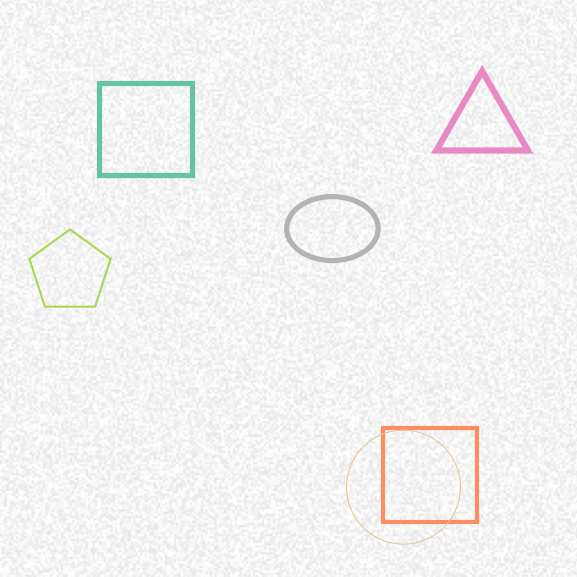[{"shape": "square", "thickness": 2.5, "radius": 0.4, "center": [0.252, 0.776]}, {"shape": "square", "thickness": 2, "radius": 0.41, "center": [0.745, 0.177]}, {"shape": "triangle", "thickness": 3, "radius": 0.46, "center": [0.835, 0.784]}, {"shape": "pentagon", "thickness": 1, "radius": 0.37, "center": [0.121, 0.528]}, {"shape": "circle", "thickness": 0.5, "radius": 0.49, "center": [0.699, 0.156]}, {"shape": "oval", "thickness": 2.5, "radius": 0.4, "center": [0.576, 0.603]}]